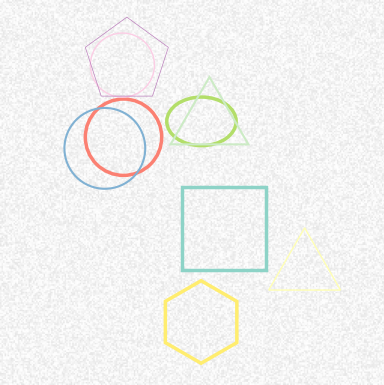[{"shape": "square", "thickness": 2.5, "radius": 0.54, "center": [0.582, 0.407]}, {"shape": "triangle", "thickness": 1, "radius": 0.54, "center": [0.791, 0.3]}, {"shape": "circle", "thickness": 2.5, "radius": 0.5, "center": [0.321, 0.644]}, {"shape": "circle", "thickness": 1.5, "radius": 0.52, "center": [0.272, 0.615]}, {"shape": "oval", "thickness": 2.5, "radius": 0.45, "center": [0.523, 0.685]}, {"shape": "circle", "thickness": 1, "radius": 0.42, "center": [0.318, 0.831]}, {"shape": "pentagon", "thickness": 0.5, "radius": 0.57, "center": [0.329, 0.842]}, {"shape": "triangle", "thickness": 1.5, "radius": 0.58, "center": [0.544, 0.683]}, {"shape": "hexagon", "thickness": 2.5, "radius": 0.54, "center": [0.522, 0.164]}]